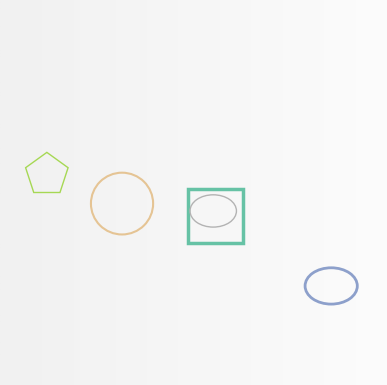[{"shape": "square", "thickness": 2.5, "radius": 0.35, "center": [0.556, 0.438]}, {"shape": "oval", "thickness": 2, "radius": 0.34, "center": [0.855, 0.257]}, {"shape": "pentagon", "thickness": 1, "radius": 0.29, "center": [0.121, 0.547]}, {"shape": "circle", "thickness": 1.5, "radius": 0.4, "center": [0.315, 0.471]}, {"shape": "oval", "thickness": 1, "radius": 0.3, "center": [0.55, 0.452]}]